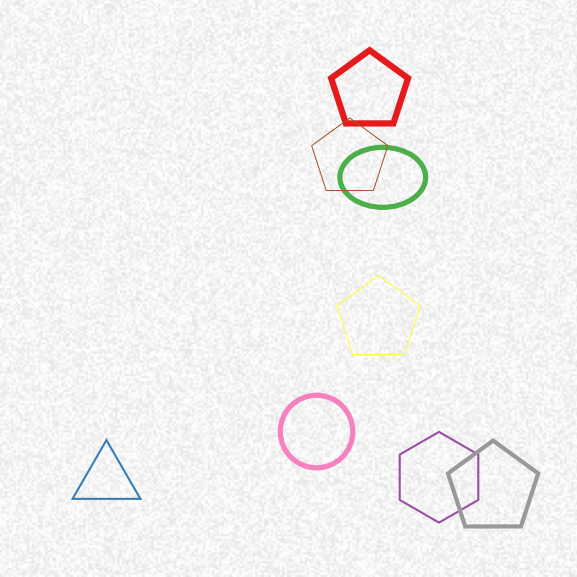[{"shape": "pentagon", "thickness": 3, "radius": 0.35, "center": [0.64, 0.842]}, {"shape": "triangle", "thickness": 1, "radius": 0.34, "center": [0.184, 0.169]}, {"shape": "oval", "thickness": 2.5, "radius": 0.37, "center": [0.663, 0.692]}, {"shape": "hexagon", "thickness": 1, "radius": 0.39, "center": [0.76, 0.173]}, {"shape": "pentagon", "thickness": 0.5, "radius": 0.38, "center": [0.656, 0.446]}, {"shape": "pentagon", "thickness": 0.5, "radius": 0.35, "center": [0.606, 0.725]}, {"shape": "circle", "thickness": 2.5, "radius": 0.31, "center": [0.548, 0.252]}, {"shape": "pentagon", "thickness": 2, "radius": 0.41, "center": [0.854, 0.154]}]